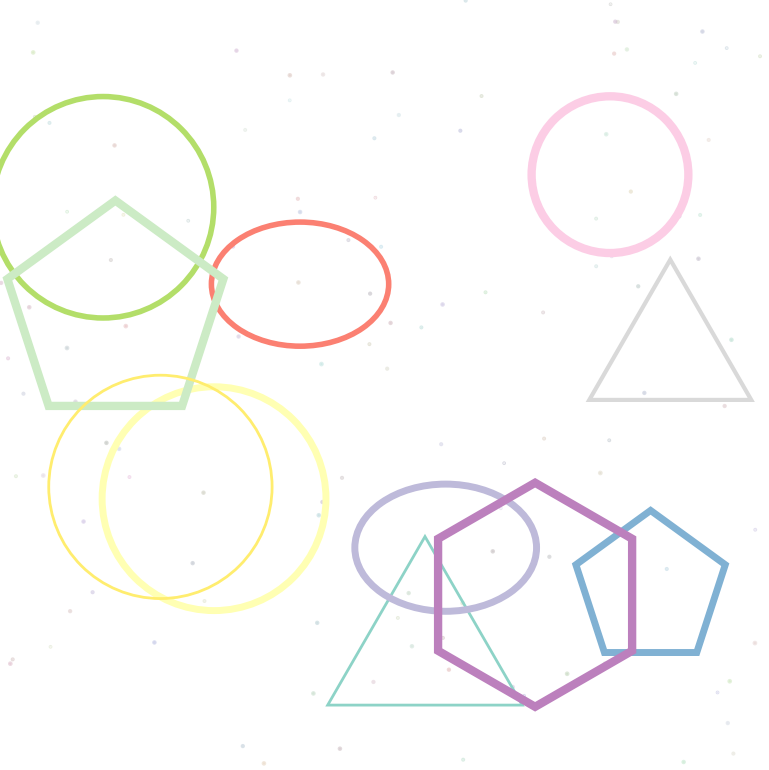[{"shape": "triangle", "thickness": 1, "radius": 0.73, "center": [0.552, 0.157]}, {"shape": "circle", "thickness": 2.5, "radius": 0.73, "center": [0.278, 0.352]}, {"shape": "oval", "thickness": 2.5, "radius": 0.59, "center": [0.579, 0.289]}, {"shape": "oval", "thickness": 2, "radius": 0.58, "center": [0.39, 0.631]}, {"shape": "pentagon", "thickness": 2.5, "radius": 0.51, "center": [0.845, 0.235]}, {"shape": "circle", "thickness": 2, "radius": 0.72, "center": [0.134, 0.731]}, {"shape": "circle", "thickness": 3, "radius": 0.51, "center": [0.792, 0.773]}, {"shape": "triangle", "thickness": 1.5, "radius": 0.61, "center": [0.87, 0.541]}, {"shape": "hexagon", "thickness": 3, "radius": 0.73, "center": [0.695, 0.228]}, {"shape": "pentagon", "thickness": 3, "radius": 0.74, "center": [0.15, 0.592]}, {"shape": "circle", "thickness": 1, "radius": 0.73, "center": [0.208, 0.368]}]